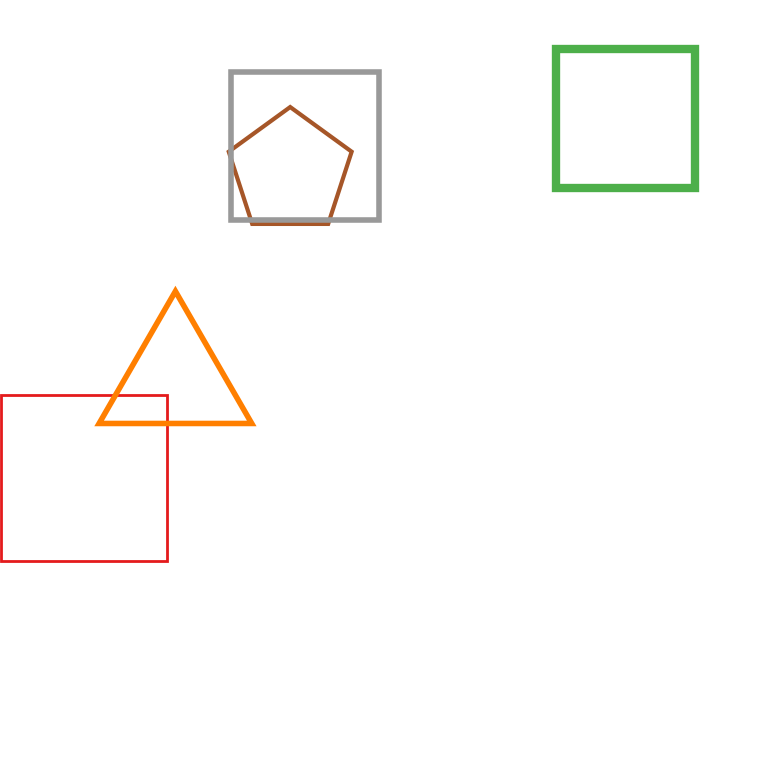[{"shape": "square", "thickness": 1, "radius": 0.54, "center": [0.109, 0.379]}, {"shape": "square", "thickness": 3, "radius": 0.45, "center": [0.812, 0.846]}, {"shape": "triangle", "thickness": 2, "radius": 0.57, "center": [0.228, 0.507]}, {"shape": "pentagon", "thickness": 1.5, "radius": 0.42, "center": [0.377, 0.777]}, {"shape": "square", "thickness": 2, "radius": 0.48, "center": [0.397, 0.811]}]